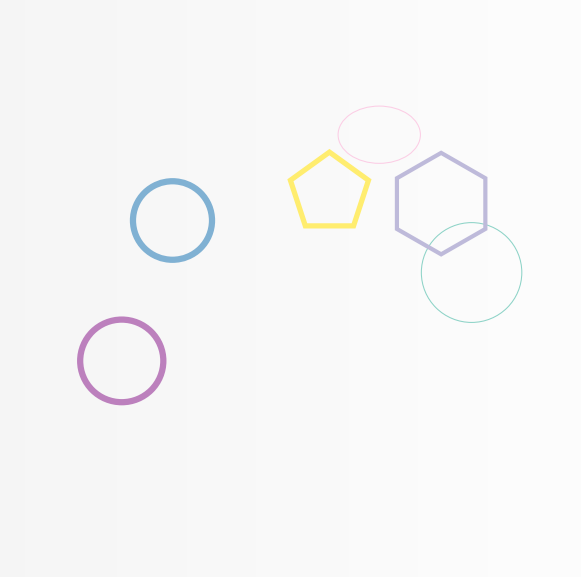[{"shape": "circle", "thickness": 0.5, "radius": 0.43, "center": [0.811, 0.527]}, {"shape": "hexagon", "thickness": 2, "radius": 0.44, "center": [0.759, 0.647]}, {"shape": "circle", "thickness": 3, "radius": 0.34, "center": [0.297, 0.617]}, {"shape": "oval", "thickness": 0.5, "radius": 0.35, "center": [0.652, 0.766]}, {"shape": "circle", "thickness": 3, "radius": 0.36, "center": [0.209, 0.374]}, {"shape": "pentagon", "thickness": 2.5, "radius": 0.35, "center": [0.567, 0.665]}]